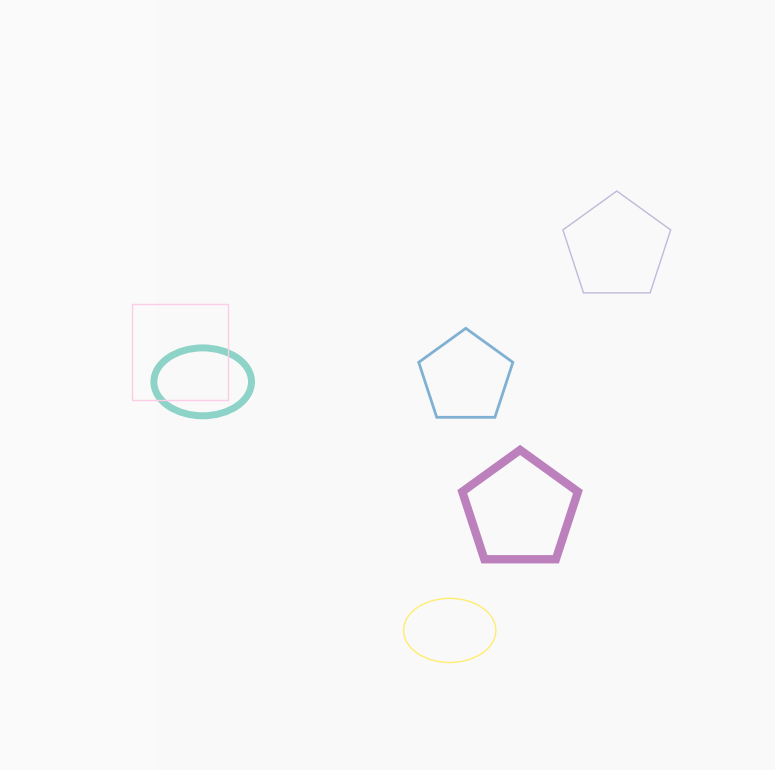[{"shape": "oval", "thickness": 2.5, "radius": 0.31, "center": [0.262, 0.504]}, {"shape": "pentagon", "thickness": 0.5, "radius": 0.37, "center": [0.796, 0.679]}, {"shape": "pentagon", "thickness": 1, "radius": 0.32, "center": [0.601, 0.51]}, {"shape": "square", "thickness": 0.5, "radius": 0.31, "center": [0.232, 0.543]}, {"shape": "pentagon", "thickness": 3, "radius": 0.39, "center": [0.671, 0.337]}, {"shape": "oval", "thickness": 0.5, "radius": 0.3, "center": [0.58, 0.181]}]